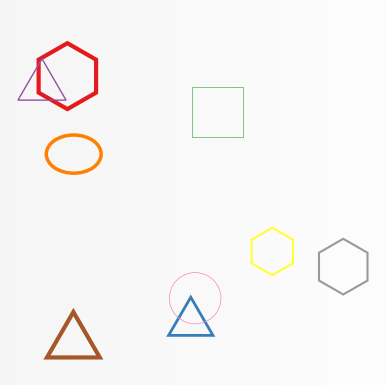[{"shape": "hexagon", "thickness": 3, "radius": 0.43, "center": [0.174, 0.802]}, {"shape": "triangle", "thickness": 2, "radius": 0.33, "center": [0.492, 0.162]}, {"shape": "square", "thickness": 0.5, "radius": 0.33, "center": [0.562, 0.709]}, {"shape": "triangle", "thickness": 1, "radius": 0.36, "center": [0.108, 0.776]}, {"shape": "oval", "thickness": 2.5, "radius": 0.35, "center": [0.19, 0.6]}, {"shape": "hexagon", "thickness": 1.5, "radius": 0.31, "center": [0.703, 0.347]}, {"shape": "triangle", "thickness": 3, "radius": 0.39, "center": [0.189, 0.111]}, {"shape": "circle", "thickness": 0.5, "radius": 0.33, "center": [0.504, 0.225]}, {"shape": "hexagon", "thickness": 1.5, "radius": 0.36, "center": [0.886, 0.307]}]